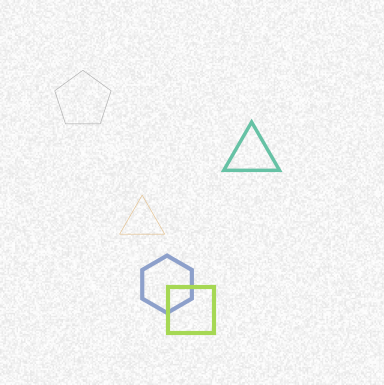[{"shape": "triangle", "thickness": 2.5, "radius": 0.42, "center": [0.654, 0.599]}, {"shape": "hexagon", "thickness": 3, "radius": 0.37, "center": [0.434, 0.262]}, {"shape": "square", "thickness": 3, "radius": 0.3, "center": [0.497, 0.194]}, {"shape": "triangle", "thickness": 0.5, "radius": 0.34, "center": [0.369, 0.426]}, {"shape": "pentagon", "thickness": 0.5, "radius": 0.38, "center": [0.215, 0.741]}]